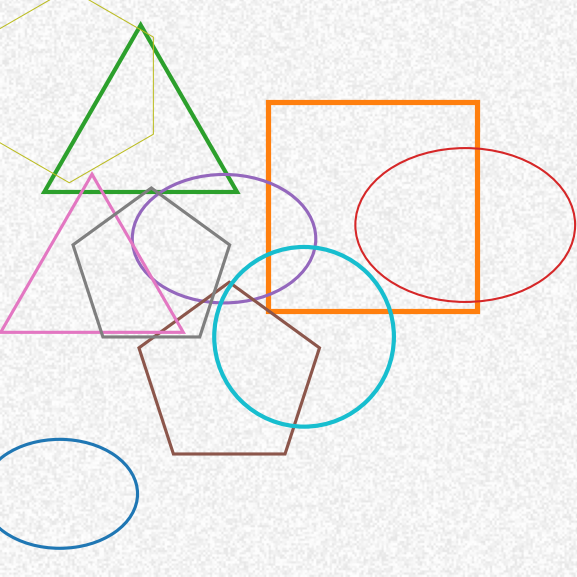[{"shape": "oval", "thickness": 1.5, "radius": 0.67, "center": [0.103, 0.144]}, {"shape": "square", "thickness": 2.5, "radius": 0.91, "center": [0.645, 0.641]}, {"shape": "triangle", "thickness": 2, "radius": 0.96, "center": [0.244, 0.763]}, {"shape": "oval", "thickness": 1, "radius": 0.95, "center": [0.806, 0.61]}, {"shape": "oval", "thickness": 1.5, "radius": 0.79, "center": [0.388, 0.586]}, {"shape": "pentagon", "thickness": 1.5, "radius": 0.82, "center": [0.397, 0.346]}, {"shape": "triangle", "thickness": 1.5, "radius": 0.91, "center": [0.159, 0.515]}, {"shape": "pentagon", "thickness": 1.5, "radius": 0.71, "center": [0.262, 0.531]}, {"shape": "hexagon", "thickness": 0.5, "radius": 0.84, "center": [0.12, 0.851]}, {"shape": "circle", "thickness": 2, "radius": 0.78, "center": [0.527, 0.416]}]